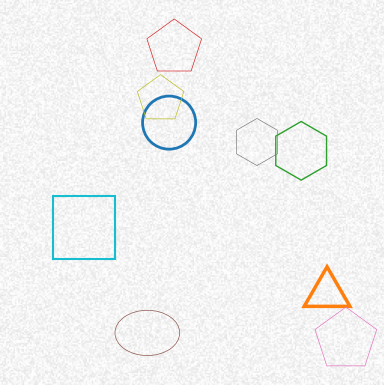[{"shape": "circle", "thickness": 2, "radius": 0.34, "center": [0.439, 0.682]}, {"shape": "triangle", "thickness": 2.5, "radius": 0.34, "center": [0.85, 0.239]}, {"shape": "hexagon", "thickness": 1, "radius": 0.38, "center": [0.782, 0.608]}, {"shape": "pentagon", "thickness": 0.5, "radius": 0.37, "center": [0.453, 0.876]}, {"shape": "oval", "thickness": 0.5, "radius": 0.42, "center": [0.383, 0.135]}, {"shape": "pentagon", "thickness": 0.5, "radius": 0.42, "center": [0.898, 0.118]}, {"shape": "hexagon", "thickness": 0.5, "radius": 0.31, "center": [0.667, 0.631]}, {"shape": "pentagon", "thickness": 0.5, "radius": 0.32, "center": [0.417, 0.743]}, {"shape": "square", "thickness": 1.5, "radius": 0.4, "center": [0.218, 0.409]}]